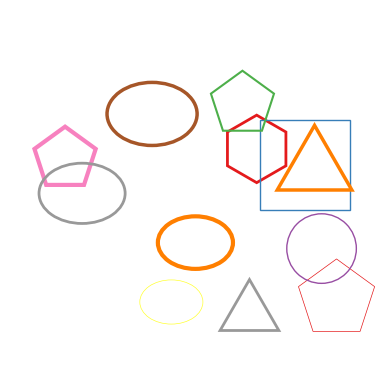[{"shape": "hexagon", "thickness": 2, "radius": 0.44, "center": [0.667, 0.613]}, {"shape": "pentagon", "thickness": 0.5, "radius": 0.52, "center": [0.874, 0.223]}, {"shape": "square", "thickness": 1, "radius": 0.58, "center": [0.792, 0.571]}, {"shape": "pentagon", "thickness": 1.5, "radius": 0.43, "center": [0.63, 0.73]}, {"shape": "circle", "thickness": 1, "radius": 0.45, "center": [0.835, 0.354]}, {"shape": "oval", "thickness": 3, "radius": 0.49, "center": [0.508, 0.37]}, {"shape": "triangle", "thickness": 2.5, "radius": 0.56, "center": [0.817, 0.562]}, {"shape": "oval", "thickness": 0.5, "radius": 0.41, "center": [0.445, 0.216]}, {"shape": "oval", "thickness": 2.5, "radius": 0.58, "center": [0.395, 0.704]}, {"shape": "pentagon", "thickness": 3, "radius": 0.42, "center": [0.169, 0.587]}, {"shape": "oval", "thickness": 2, "radius": 0.56, "center": [0.213, 0.498]}, {"shape": "triangle", "thickness": 2, "radius": 0.44, "center": [0.648, 0.186]}]